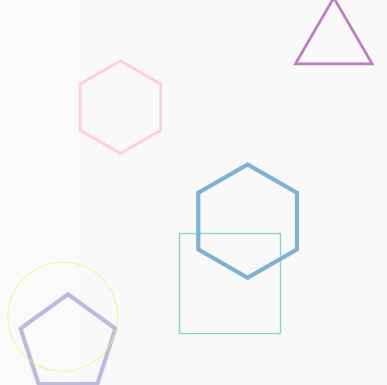[{"shape": "square", "thickness": 1, "radius": 0.65, "center": [0.593, 0.265]}, {"shape": "pentagon", "thickness": 3, "radius": 0.64, "center": [0.175, 0.107]}, {"shape": "hexagon", "thickness": 3, "radius": 0.74, "center": [0.639, 0.426]}, {"shape": "hexagon", "thickness": 2, "radius": 0.6, "center": [0.311, 0.722]}, {"shape": "triangle", "thickness": 2, "radius": 0.57, "center": [0.861, 0.891]}, {"shape": "circle", "thickness": 0.5, "radius": 0.71, "center": [0.162, 0.177]}]